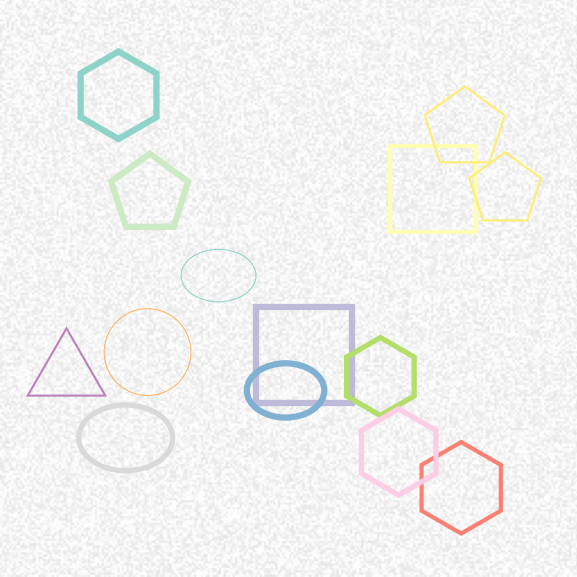[{"shape": "hexagon", "thickness": 3, "radius": 0.38, "center": [0.205, 0.834]}, {"shape": "oval", "thickness": 0.5, "radius": 0.32, "center": [0.378, 0.522]}, {"shape": "square", "thickness": 2, "radius": 0.37, "center": [0.75, 0.672]}, {"shape": "square", "thickness": 3, "radius": 0.41, "center": [0.527, 0.384]}, {"shape": "hexagon", "thickness": 2, "radius": 0.4, "center": [0.799, 0.154]}, {"shape": "oval", "thickness": 3, "radius": 0.34, "center": [0.494, 0.323]}, {"shape": "circle", "thickness": 0.5, "radius": 0.38, "center": [0.256, 0.389]}, {"shape": "hexagon", "thickness": 2.5, "radius": 0.34, "center": [0.659, 0.347]}, {"shape": "hexagon", "thickness": 2.5, "radius": 0.37, "center": [0.69, 0.217]}, {"shape": "oval", "thickness": 2.5, "radius": 0.41, "center": [0.218, 0.241]}, {"shape": "triangle", "thickness": 1, "radius": 0.39, "center": [0.115, 0.353]}, {"shape": "pentagon", "thickness": 3, "radius": 0.35, "center": [0.259, 0.663]}, {"shape": "pentagon", "thickness": 1, "radius": 0.36, "center": [0.805, 0.777]}, {"shape": "pentagon", "thickness": 1, "radius": 0.33, "center": [0.875, 0.67]}]